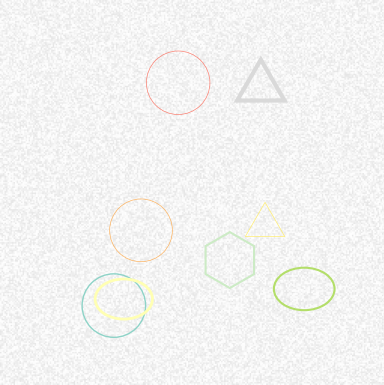[{"shape": "circle", "thickness": 1, "radius": 0.41, "center": [0.296, 0.206]}, {"shape": "oval", "thickness": 2, "radius": 0.37, "center": [0.322, 0.223]}, {"shape": "circle", "thickness": 0.5, "radius": 0.41, "center": [0.463, 0.785]}, {"shape": "circle", "thickness": 0.5, "radius": 0.41, "center": [0.366, 0.402]}, {"shape": "oval", "thickness": 1.5, "radius": 0.39, "center": [0.79, 0.249]}, {"shape": "triangle", "thickness": 3, "radius": 0.35, "center": [0.677, 0.774]}, {"shape": "hexagon", "thickness": 1.5, "radius": 0.36, "center": [0.597, 0.324]}, {"shape": "triangle", "thickness": 0.5, "radius": 0.3, "center": [0.688, 0.415]}]